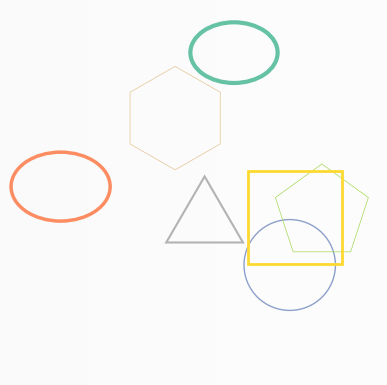[{"shape": "oval", "thickness": 3, "radius": 0.56, "center": [0.604, 0.863]}, {"shape": "oval", "thickness": 2.5, "radius": 0.64, "center": [0.156, 0.515]}, {"shape": "circle", "thickness": 1, "radius": 0.59, "center": [0.748, 0.312]}, {"shape": "pentagon", "thickness": 0.5, "radius": 0.63, "center": [0.831, 0.448]}, {"shape": "square", "thickness": 2, "radius": 0.6, "center": [0.761, 0.436]}, {"shape": "hexagon", "thickness": 0.5, "radius": 0.67, "center": [0.452, 0.693]}, {"shape": "triangle", "thickness": 1.5, "radius": 0.57, "center": [0.528, 0.427]}]